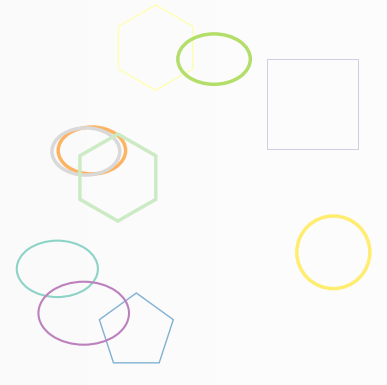[{"shape": "oval", "thickness": 1.5, "radius": 0.52, "center": [0.148, 0.302]}, {"shape": "hexagon", "thickness": 1, "radius": 0.55, "center": [0.401, 0.876]}, {"shape": "square", "thickness": 0.5, "radius": 0.59, "center": [0.807, 0.73]}, {"shape": "pentagon", "thickness": 1, "radius": 0.5, "center": [0.352, 0.139]}, {"shape": "oval", "thickness": 2.5, "radius": 0.44, "center": [0.237, 0.609]}, {"shape": "oval", "thickness": 2.5, "radius": 0.47, "center": [0.552, 0.846]}, {"shape": "oval", "thickness": 2.5, "radius": 0.44, "center": [0.222, 0.607]}, {"shape": "oval", "thickness": 1.5, "radius": 0.58, "center": [0.216, 0.186]}, {"shape": "hexagon", "thickness": 2.5, "radius": 0.57, "center": [0.304, 0.539]}, {"shape": "circle", "thickness": 2.5, "radius": 0.47, "center": [0.86, 0.345]}]